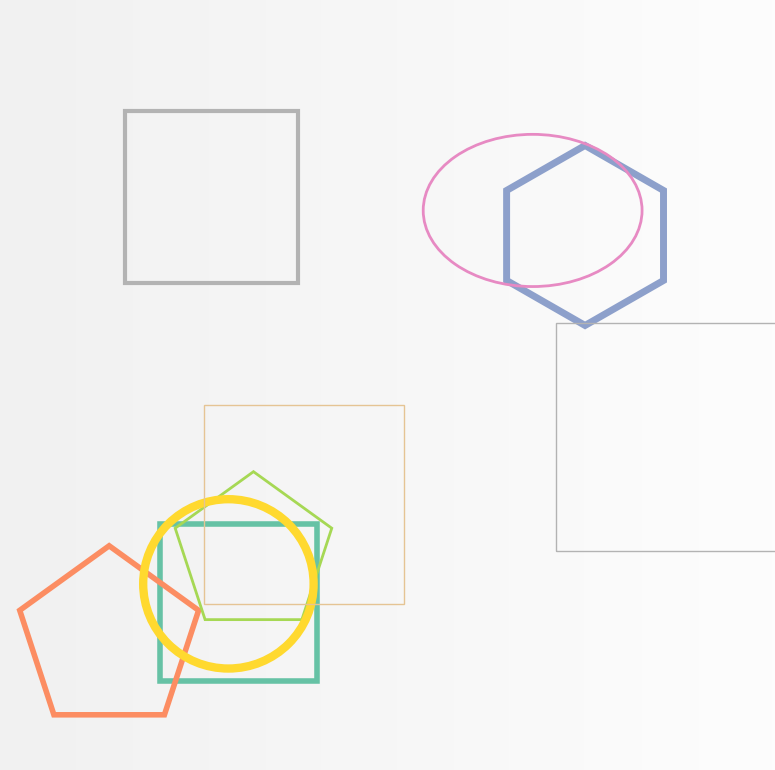[{"shape": "square", "thickness": 2, "radius": 0.51, "center": [0.308, 0.217]}, {"shape": "pentagon", "thickness": 2, "radius": 0.61, "center": [0.141, 0.17]}, {"shape": "hexagon", "thickness": 2.5, "radius": 0.58, "center": [0.755, 0.694]}, {"shape": "oval", "thickness": 1, "radius": 0.71, "center": [0.687, 0.727]}, {"shape": "pentagon", "thickness": 1, "radius": 0.53, "center": [0.327, 0.281]}, {"shape": "circle", "thickness": 3, "radius": 0.55, "center": [0.295, 0.242]}, {"shape": "square", "thickness": 0.5, "radius": 0.64, "center": [0.392, 0.345]}, {"shape": "square", "thickness": 1.5, "radius": 0.56, "center": [0.273, 0.744]}, {"shape": "square", "thickness": 0.5, "radius": 0.74, "center": [0.865, 0.433]}]